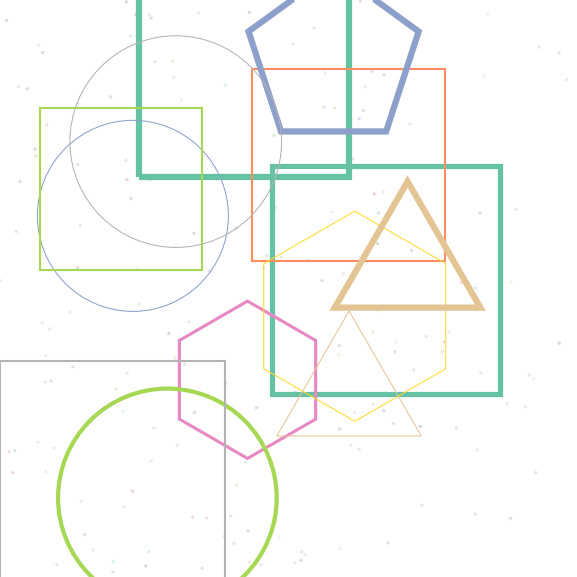[{"shape": "square", "thickness": 3, "radius": 0.91, "center": [0.422, 0.875]}, {"shape": "square", "thickness": 2.5, "radius": 0.99, "center": [0.669, 0.515]}, {"shape": "square", "thickness": 1, "radius": 0.84, "center": [0.603, 0.713]}, {"shape": "circle", "thickness": 0.5, "radius": 0.83, "center": [0.23, 0.625]}, {"shape": "pentagon", "thickness": 3, "radius": 0.77, "center": [0.578, 0.897]}, {"shape": "hexagon", "thickness": 1.5, "radius": 0.68, "center": [0.429, 0.342]}, {"shape": "circle", "thickness": 2, "radius": 0.95, "center": [0.29, 0.137]}, {"shape": "square", "thickness": 1, "radius": 0.7, "center": [0.21, 0.672]}, {"shape": "hexagon", "thickness": 0.5, "radius": 0.91, "center": [0.614, 0.452]}, {"shape": "triangle", "thickness": 0.5, "radius": 0.72, "center": [0.605, 0.316]}, {"shape": "triangle", "thickness": 3, "radius": 0.73, "center": [0.706, 0.539]}, {"shape": "square", "thickness": 1, "radius": 0.97, "center": [0.194, 0.18]}, {"shape": "circle", "thickness": 0.5, "radius": 0.92, "center": [0.304, 0.754]}]